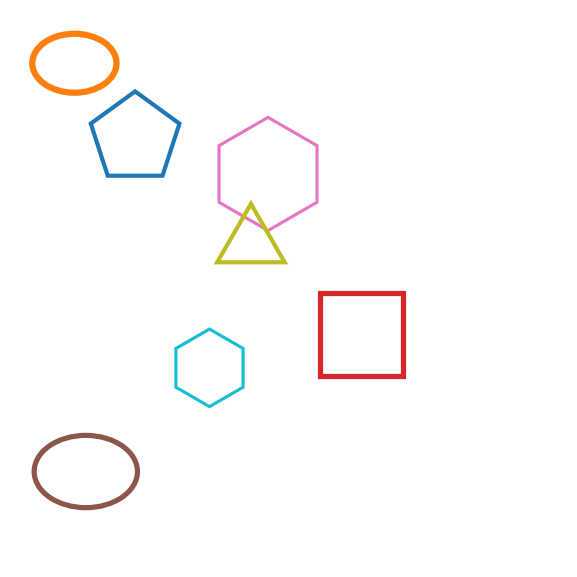[{"shape": "pentagon", "thickness": 2, "radius": 0.4, "center": [0.234, 0.76]}, {"shape": "oval", "thickness": 3, "radius": 0.36, "center": [0.129, 0.89]}, {"shape": "square", "thickness": 2.5, "radius": 0.36, "center": [0.625, 0.42]}, {"shape": "oval", "thickness": 2.5, "radius": 0.45, "center": [0.149, 0.183]}, {"shape": "hexagon", "thickness": 1.5, "radius": 0.49, "center": [0.464, 0.698]}, {"shape": "triangle", "thickness": 2, "radius": 0.34, "center": [0.434, 0.579]}, {"shape": "hexagon", "thickness": 1.5, "radius": 0.34, "center": [0.363, 0.362]}]